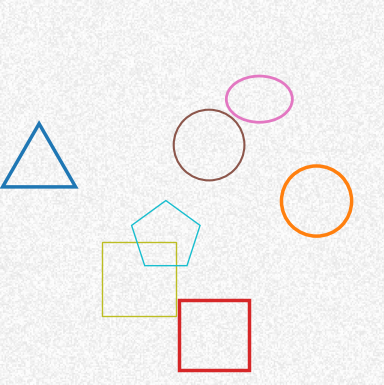[{"shape": "triangle", "thickness": 2.5, "radius": 0.55, "center": [0.102, 0.569]}, {"shape": "circle", "thickness": 2.5, "radius": 0.46, "center": [0.822, 0.478]}, {"shape": "square", "thickness": 2.5, "radius": 0.46, "center": [0.556, 0.131]}, {"shape": "circle", "thickness": 1.5, "radius": 0.46, "center": [0.543, 0.623]}, {"shape": "oval", "thickness": 2, "radius": 0.43, "center": [0.674, 0.742]}, {"shape": "square", "thickness": 1, "radius": 0.48, "center": [0.36, 0.276]}, {"shape": "pentagon", "thickness": 1, "radius": 0.47, "center": [0.431, 0.386]}]